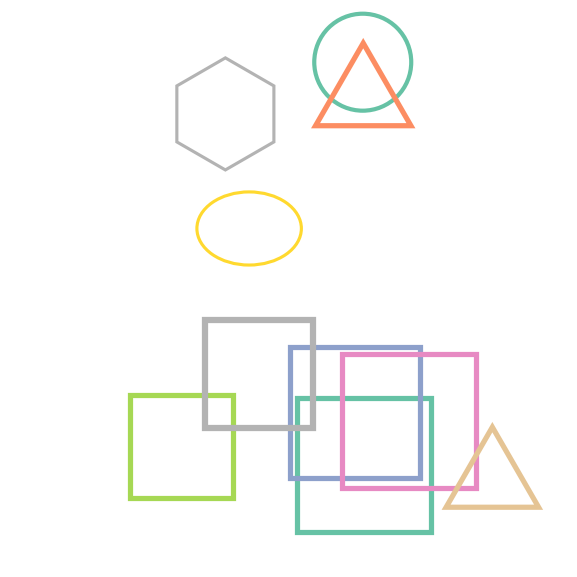[{"shape": "square", "thickness": 2.5, "radius": 0.58, "center": [0.63, 0.194]}, {"shape": "circle", "thickness": 2, "radius": 0.42, "center": [0.628, 0.891]}, {"shape": "triangle", "thickness": 2.5, "radius": 0.48, "center": [0.629, 0.829]}, {"shape": "square", "thickness": 2.5, "radius": 0.56, "center": [0.614, 0.285]}, {"shape": "square", "thickness": 2.5, "radius": 0.58, "center": [0.709, 0.27]}, {"shape": "square", "thickness": 2.5, "radius": 0.45, "center": [0.314, 0.226]}, {"shape": "oval", "thickness": 1.5, "radius": 0.45, "center": [0.431, 0.604]}, {"shape": "triangle", "thickness": 2.5, "radius": 0.46, "center": [0.853, 0.167]}, {"shape": "hexagon", "thickness": 1.5, "radius": 0.49, "center": [0.39, 0.802]}, {"shape": "square", "thickness": 3, "radius": 0.47, "center": [0.448, 0.351]}]